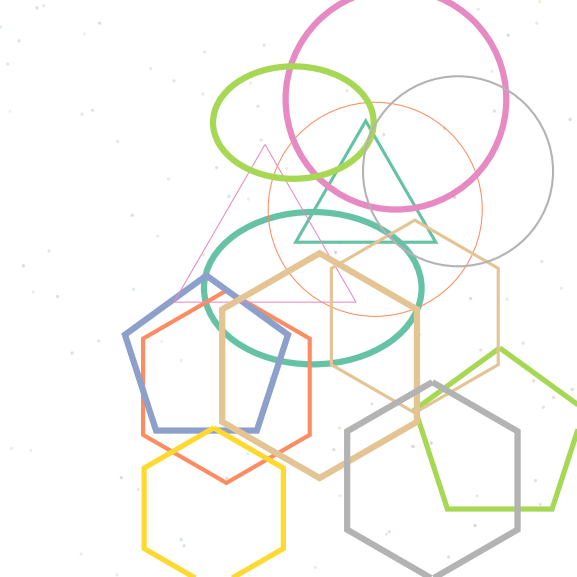[{"shape": "triangle", "thickness": 1.5, "radius": 0.7, "center": [0.633, 0.65]}, {"shape": "oval", "thickness": 3, "radius": 0.94, "center": [0.542, 0.5]}, {"shape": "circle", "thickness": 0.5, "radius": 0.93, "center": [0.65, 0.637]}, {"shape": "hexagon", "thickness": 2, "radius": 0.83, "center": [0.392, 0.329]}, {"shape": "pentagon", "thickness": 3, "radius": 0.74, "center": [0.358, 0.374]}, {"shape": "triangle", "thickness": 0.5, "radius": 0.91, "center": [0.459, 0.567]}, {"shape": "circle", "thickness": 3, "radius": 0.96, "center": [0.686, 0.827]}, {"shape": "oval", "thickness": 3, "radius": 0.7, "center": [0.508, 0.787]}, {"shape": "pentagon", "thickness": 2.5, "radius": 0.77, "center": [0.865, 0.242]}, {"shape": "hexagon", "thickness": 2.5, "radius": 0.7, "center": [0.37, 0.119]}, {"shape": "hexagon", "thickness": 3, "radius": 0.97, "center": [0.553, 0.366]}, {"shape": "hexagon", "thickness": 1.5, "radius": 0.83, "center": [0.718, 0.451]}, {"shape": "hexagon", "thickness": 3, "radius": 0.85, "center": [0.749, 0.167]}, {"shape": "circle", "thickness": 1, "radius": 0.82, "center": [0.793, 0.703]}]